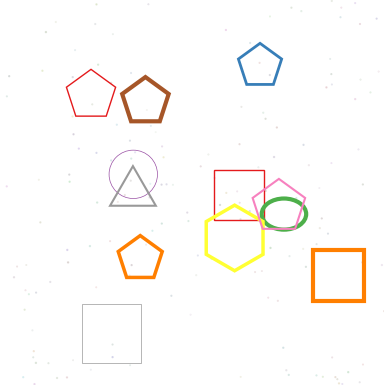[{"shape": "square", "thickness": 1, "radius": 0.32, "center": [0.621, 0.494]}, {"shape": "pentagon", "thickness": 1, "radius": 0.34, "center": [0.236, 0.753]}, {"shape": "pentagon", "thickness": 2, "radius": 0.3, "center": [0.675, 0.828]}, {"shape": "oval", "thickness": 3, "radius": 0.29, "center": [0.738, 0.444]}, {"shape": "circle", "thickness": 0.5, "radius": 0.31, "center": [0.346, 0.547]}, {"shape": "pentagon", "thickness": 2.5, "radius": 0.3, "center": [0.364, 0.328]}, {"shape": "square", "thickness": 3, "radius": 0.33, "center": [0.879, 0.285]}, {"shape": "hexagon", "thickness": 2.5, "radius": 0.43, "center": [0.609, 0.382]}, {"shape": "pentagon", "thickness": 3, "radius": 0.32, "center": [0.378, 0.736]}, {"shape": "pentagon", "thickness": 1.5, "radius": 0.36, "center": [0.724, 0.464]}, {"shape": "square", "thickness": 0.5, "radius": 0.39, "center": [0.29, 0.133]}, {"shape": "triangle", "thickness": 1.5, "radius": 0.34, "center": [0.345, 0.5]}]